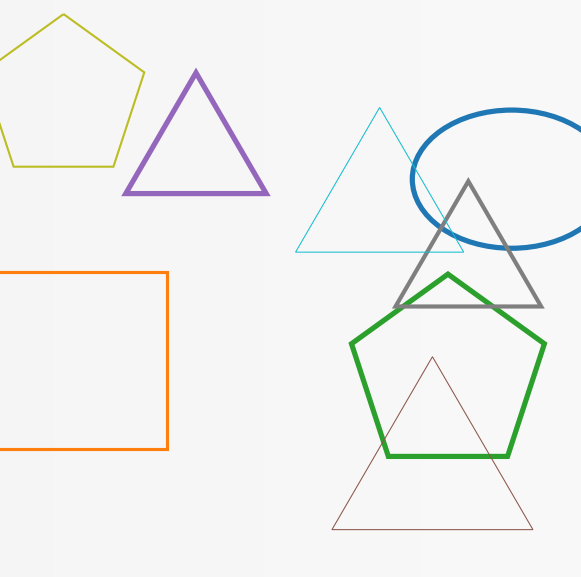[{"shape": "oval", "thickness": 2.5, "radius": 0.85, "center": [0.88, 0.689]}, {"shape": "square", "thickness": 1.5, "radius": 0.77, "center": [0.133, 0.374]}, {"shape": "pentagon", "thickness": 2.5, "radius": 0.87, "center": [0.771, 0.35]}, {"shape": "triangle", "thickness": 2.5, "radius": 0.7, "center": [0.337, 0.734]}, {"shape": "triangle", "thickness": 0.5, "radius": 1.0, "center": [0.744, 0.182]}, {"shape": "triangle", "thickness": 2, "radius": 0.72, "center": [0.806, 0.541]}, {"shape": "pentagon", "thickness": 1, "radius": 0.73, "center": [0.109, 0.829]}, {"shape": "triangle", "thickness": 0.5, "radius": 0.84, "center": [0.653, 0.646]}]